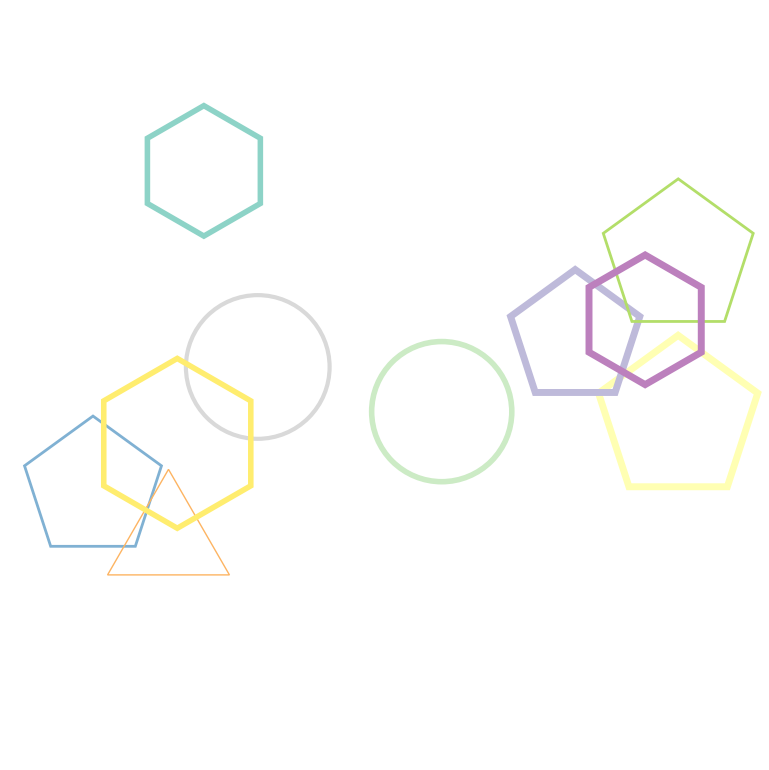[{"shape": "hexagon", "thickness": 2, "radius": 0.42, "center": [0.265, 0.778]}, {"shape": "pentagon", "thickness": 2.5, "radius": 0.54, "center": [0.881, 0.456]}, {"shape": "pentagon", "thickness": 2.5, "radius": 0.44, "center": [0.747, 0.562]}, {"shape": "pentagon", "thickness": 1, "radius": 0.47, "center": [0.121, 0.366]}, {"shape": "triangle", "thickness": 0.5, "radius": 0.46, "center": [0.219, 0.299]}, {"shape": "pentagon", "thickness": 1, "radius": 0.51, "center": [0.881, 0.665]}, {"shape": "circle", "thickness": 1.5, "radius": 0.47, "center": [0.335, 0.523]}, {"shape": "hexagon", "thickness": 2.5, "radius": 0.42, "center": [0.838, 0.585]}, {"shape": "circle", "thickness": 2, "radius": 0.45, "center": [0.574, 0.465]}, {"shape": "hexagon", "thickness": 2, "radius": 0.55, "center": [0.23, 0.424]}]